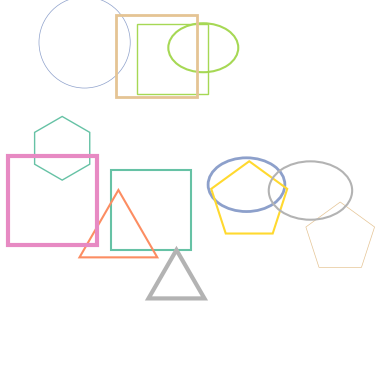[{"shape": "square", "thickness": 1.5, "radius": 0.52, "center": [0.392, 0.456]}, {"shape": "hexagon", "thickness": 1, "radius": 0.41, "center": [0.162, 0.615]}, {"shape": "triangle", "thickness": 1.5, "radius": 0.58, "center": [0.308, 0.39]}, {"shape": "circle", "thickness": 0.5, "radius": 0.59, "center": [0.22, 0.89]}, {"shape": "oval", "thickness": 2, "radius": 0.5, "center": [0.64, 0.52]}, {"shape": "square", "thickness": 3, "radius": 0.58, "center": [0.135, 0.479]}, {"shape": "oval", "thickness": 1.5, "radius": 0.45, "center": [0.528, 0.876]}, {"shape": "square", "thickness": 1, "radius": 0.46, "center": [0.448, 0.847]}, {"shape": "pentagon", "thickness": 1.5, "radius": 0.52, "center": [0.647, 0.477]}, {"shape": "pentagon", "thickness": 0.5, "radius": 0.47, "center": [0.884, 0.381]}, {"shape": "square", "thickness": 2, "radius": 0.53, "center": [0.407, 0.854]}, {"shape": "triangle", "thickness": 3, "radius": 0.42, "center": [0.458, 0.267]}, {"shape": "oval", "thickness": 1.5, "radius": 0.54, "center": [0.806, 0.505]}]